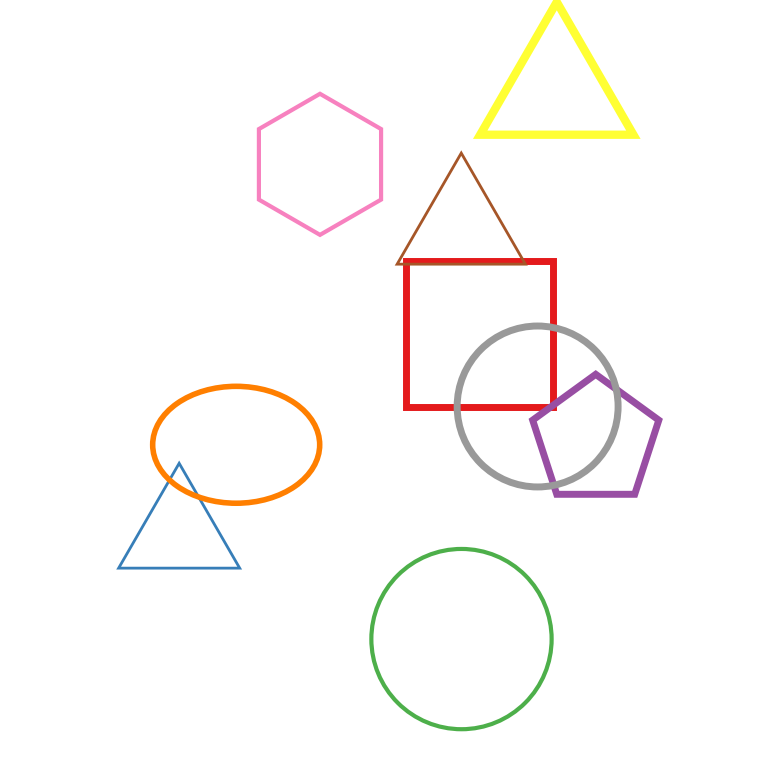[{"shape": "square", "thickness": 2.5, "radius": 0.48, "center": [0.623, 0.567]}, {"shape": "triangle", "thickness": 1, "radius": 0.45, "center": [0.233, 0.308]}, {"shape": "circle", "thickness": 1.5, "radius": 0.59, "center": [0.599, 0.17]}, {"shape": "pentagon", "thickness": 2.5, "radius": 0.43, "center": [0.774, 0.428]}, {"shape": "oval", "thickness": 2, "radius": 0.54, "center": [0.307, 0.422]}, {"shape": "triangle", "thickness": 3, "radius": 0.57, "center": [0.723, 0.882]}, {"shape": "triangle", "thickness": 1, "radius": 0.48, "center": [0.599, 0.705]}, {"shape": "hexagon", "thickness": 1.5, "radius": 0.46, "center": [0.416, 0.787]}, {"shape": "circle", "thickness": 2.5, "radius": 0.52, "center": [0.698, 0.472]}]